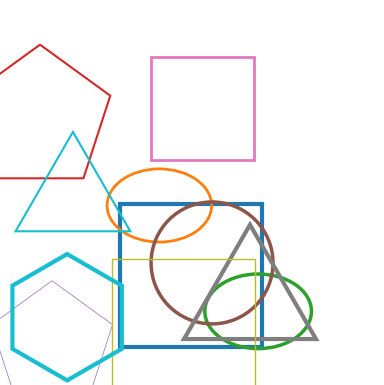[{"shape": "square", "thickness": 3, "radius": 0.92, "center": [0.496, 0.284]}, {"shape": "oval", "thickness": 2, "radius": 0.68, "center": [0.414, 0.466]}, {"shape": "oval", "thickness": 2.5, "radius": 0.69, "center": [0.67, 0.191]}, {"shape": "pentagon", "thickness": 1.5, "radius": 0.96, "center": [0.104, 0.692]}, {"shape": "pentagon", "thickness": 0.5, "radius": 0.83, "center": [0.135, 0.106]}, {"shape": "circle", "thickness": 2.5, "radius": 0.79, "center": [0.551, 0.317]}, {"shape": "square", "thickness": 2, "radius": 0.67, "center": [0.526, 0.719]}, {"shape": "triangle", "thickness": 3, "radius": 0.99, "center": [0.649, 0.218]}, {"shape": "square", "thickness": 1, "radius": 0.93, "center": [0.476, 0.141]}, {"shape": "hexagon", "thickness": 3, "radius": 0.82, "center": [0.174, 0.176]}, {"shape": "triangle", "thickness": 1.5, "radius": 0.86, "center": [0.189, 0.485]}]